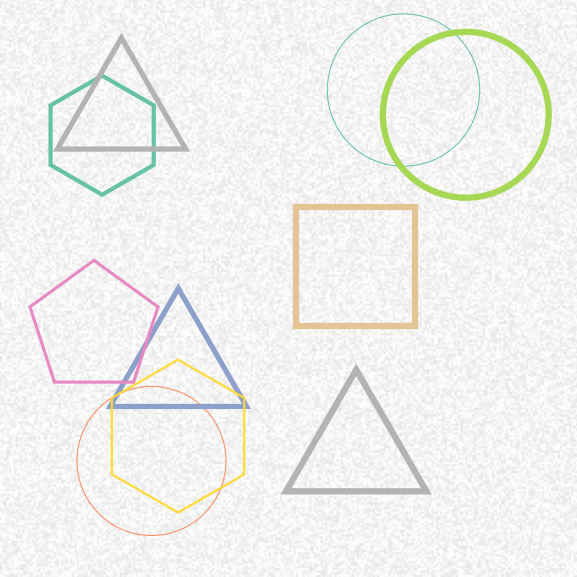[{"shape": "hexagon", "thickness": 2, "radius": 0.52, "center": [0.177, 0.765]}, {"shape": "circle", "thickness": 0.5, "radius": 0.66, "center": [0.699, 0.843]}, {"shape": "circle", "thickness": 0.5, "radius": 0.65, "center": [0.262, 0.201]}, {"shape": "triangle", "thickness": 2.5, "radius": 0.68, "center": [0.309, 0.363]}, {"shape": "pentagon", "thickness": 1.5, "radius": 0.58, "center": [0.163, 0.432]}, {"shape": "circle", "thickness": 3, "radius": 0.72, "center": [0.807, 0.8]}, {"shape": "hexagon", "thickness": 1, "radius": 0.66, "center": [0.308, 0.244]}, {"shape": "square", "thickness": 3, "radius": 0.51, "center": [0.616, 0.538]}, {"shape": "triangle", "thickness": 3, "radius": 0.7, "center": [0.617, 0.219]}, {"shape": "triangle", "thickness": 2.5, "radius": 0.64, "center": [0.21, 0.805]}]